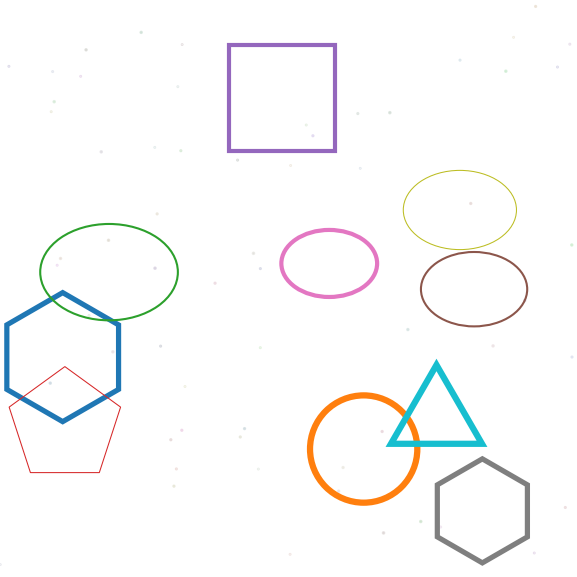[{"shape": "hexagon", "thickness": 2.5, "radius": 0.56, "center": [0.109, 0.381]}, {"shape": "circle", "thickness": 3, "radius": 0.46, "center": [0.63, 0.222]}, {"shape": "oval", "thickness": 1, "radius": 0.6, "center": [0.189, 0.528]}, {"shape": "pentagon", "thickness": 0.5, "radius": 0.51, "center": [0.112, 0.263]}, {"shape": "square", "thickness": 2, "radius": 0.46, "center": [0.488, 0.829]}, {"shape": "oval", "thickness": 1, "radius": 0.46, "center": [0.821, 0.498]}, {"shape": "oval", "thickness": 2, "radius": 0.41, "center": [0.57, 0.543]}, {"shape": "hexagon", "thickness": 2.5, "radius": 0.45, "center": [0.835, 0.115]}, {"shape": "oval", "thickness": 0.5, "radius": 0.49, "center": [0.796, 0.636]}, {"shape": "triangle", "thickness": 3, "radius": 0.46, "center": [0.756, 0.276]}]